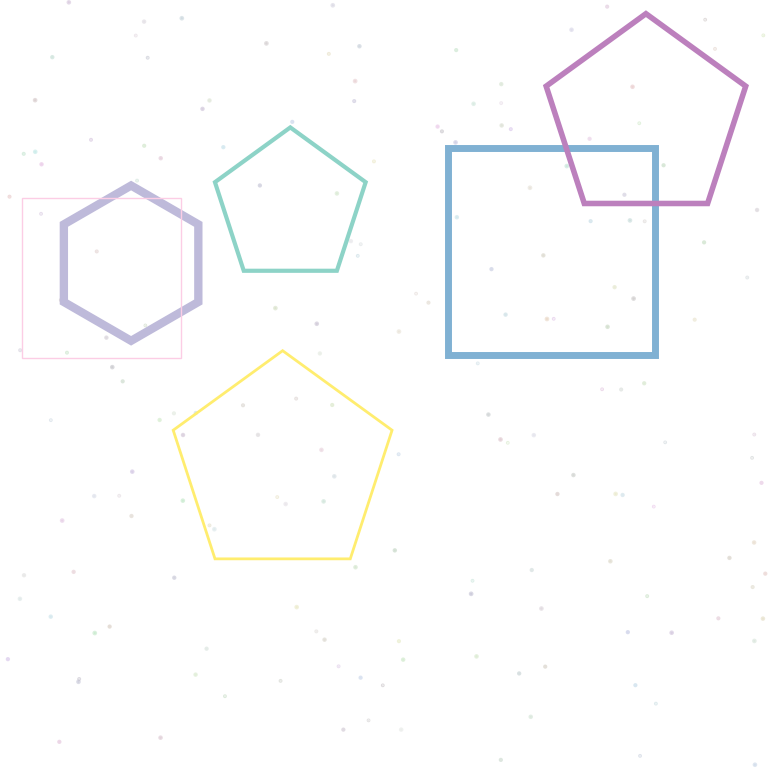[{"shape": "pentagon", "thickness": 1.5, "radius": 0.51, "center": [0.377, 0.732]}, {"shape": "hexagon", "thickness": 3, "radius": 0.5, "center": [0.17, 0.658]}, {"shape": "square", "thickness": 2.5, "radius": 0.67, "center": [0.716, 0.673]}, {"shape": "square", "thickness": 0.5, "radius": 0.52, "center": [0.132, 0.639]}, {"shape": "pentagon", "thickness": 2, "radius": 0.68, "center": [0.839, 0.846]}, {"shape": "pentagon", "thickness": 1, "radius": 0.75, "center": [0.367, 0.395]}]